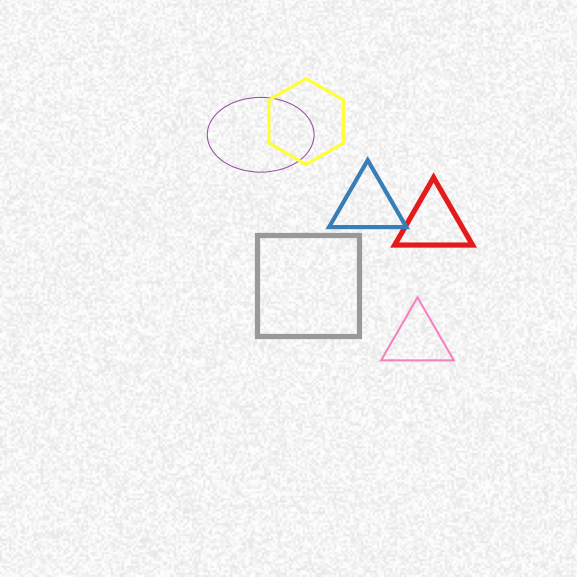[{"shape": "triangle", "thickness": 2.5, "radius": 0.39, "center": [0.751, 0.614]}, {"shape": "triangle", "thickness": 2, "radius": 0.39, "center": [0.637, 0.645]}, {"shape": "oval", "thickness": 0.5, "radius": 0.46, "center": [0.451, 0.766]}, {"shape": "hexagon", "thickness": 1.5, "radius": 0.37, "center": [0.53, 0.789]}, {"shape": "triangle", "thickness": 1, "radius": 0.36, "center": [0.723, 0.411]}, {"shape": "square", "thickness": 2.5, "radius": 0.44, "center": [0.533, 0.505]}]